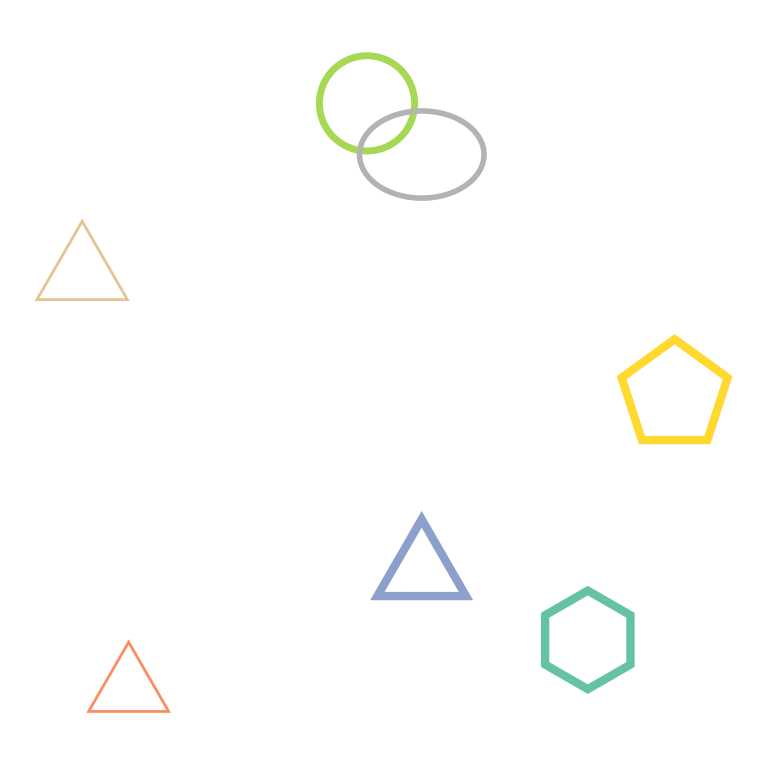[{"shape": "hexagon", "thickness": 3, "radius": 0.32, "center": [0.763, 0.169]}, {"shape": "triangle", "thickness": 1, "radius": 0.3, "center": [0.167, 0.106]}, {"shape": "triangle", "thickness": 3, "radius": 0.33, "center": [0.548, 0.259]}, {"shape": "circle", "thickness": 2.5, "radius": 0.31, "center": [0.477, 0.866]}, {"shape": "pentagon", "thickness": 3, "radius": 0.36, "center": [0.876, 0.487]}, {"shape": "triangle", "thickness": 1, "radius": 0.34, "center": [0.107, 0.645]}, {"shape": "oval", "thickness": 2, "radius": 0.4, "center": [0.548, 0.799]}]